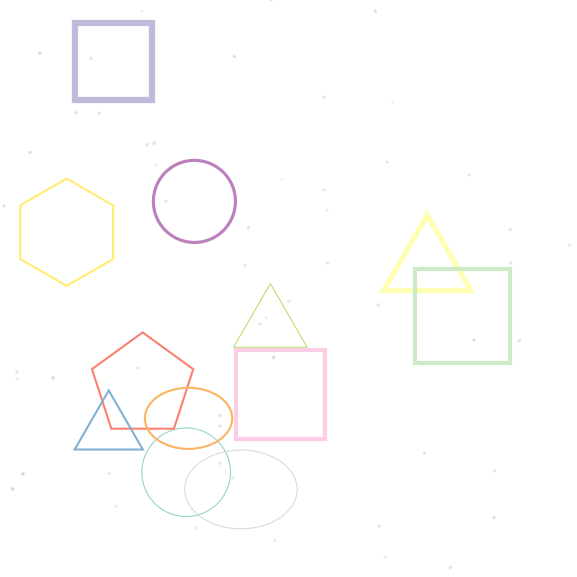[{"shape": "circle", "thickness": 0.5, "radius": 0.38, "center": [0.322, 0.181]}, {"shape": "triangle", "thickness": 2.5, "radius": 0.44, "center": [0.74, 0.54]}, {"shape": "square", "thickness": 3, "radius": 0.33, "center": [0.196, 0.893]}, {"shape": "pentagon", "thickness": 1, "radius": 0.46, "center": [0.247, 0.331]}, {"shape": "triangle", "thickness": 1, "radius": 0.34, "center": [0.188, 0.255]}, {"shape": "oval", "thickness": 1, "radius": 0.38, "center": [0.326, 0.275]}, {"shape": "triangle", "thickness": 0.5, "radius": 0.37, "center": [0.468, 0.435]}, {"shape": "square", "thickness": 2, "radius": 0.38, "center": [0.486, 0.316]}, {"shape": "oval", "thickness": 0.5, "radius": 0.49, "center": [0.417, 0.152]}, {"shape": "circle", "thickness": 1.5, "radius": 0.36, "center": [0.337, 0.65]}, {"shape": "square", "thickness": 2, "radius": 0.41, "center": [0.801, 0.452]}, {"shape": "hexagon", "thickness": 1, "radius": 0.46, "center": [0.116, 0.597]}]